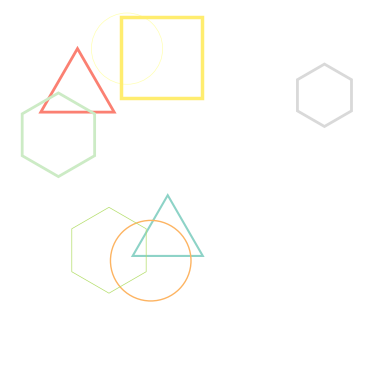[{"shape": "triangle", "thickness": 1.5, "radius": 0.53, "center": [0.436, 0.388]}, {"shape": "circle", "thickness": 0.5, "radius": 0.46, "center": [0.33, 0.874]}, {"shape": "triangle", "thickness": 2, "radius": 0.55, "center": [0.201, 0.764]}, {"shape": "circle", "thickness": 1, "radius": 0.52, "center": [0.392, 0.323]}, {"shape": "hexagon", "thickness": 0.5, "radius": 0.56, "center": [0.283, 0.35]}, {"shape": "hexagon", "thickness": 2, "radius": 0.41, "center": [0.843, 0.752]}, {"shape": "hexagon", "thickness": 2, "radius": 0.54, "center": [0.152, 0.65]}, {"shape": "square", "thickness": 2.5, "radius": 0.52, "center": [0.42, 0.85]}]